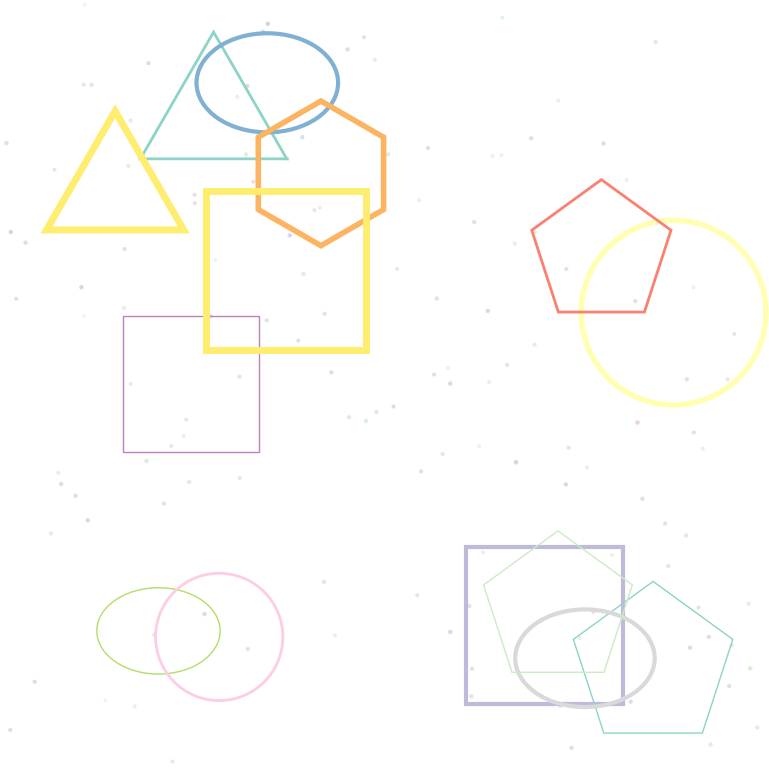[{"shape": "pentagon", "thickness": 0.5, "radius": 0.54, "center": [0.848, 0.136]}, {"shape": "triangle", "thickness": 1, "radius": 0.55, "center": [0.277, 0.849]}, {"shape": "circle", "thickness": 2, "radius": 0.6, "center": [0.875, 0.594]}, {"shape": "square", "thickness": 1.5, "radius": 0.51, "center": [0.707, 0.188]}, {"shape": "pentagon", "thickness": 1, "radius": 0.48, "center": [0.781, 0.672]}, {"shape": "oval", "thickness": 1.5, "radius": 0.46, "center": [0.347, 0.892]}, {"shape": "hexagon", "thickness": 2, "radius": 0.47, "center": [0.417, 0.775]}, {"shape": "oval", "thickness": 0.5, "radius": 0.4, "center": [0.206, 0.181]}, {"shape": "circle", "thickness": 1, "radius": 0.41, "center": [0.285, 0.173]}, {"shape": "oval", "thickness": 1.5, "radius": 0.45, "center": [0.76, 0.145]}, {"shape": "square", "thickness": 0.5, "radius": 0.44, "center": [0.248, 0.501]}, {"shape": "pentagon", "thickness": 0.5, "radius": 0.51, "center": [0.725, 0.209]}, {"shape": "square", "thickness": 2.5, "radius": 0.52, "center": [0.371, 0.649]}, {"shape": "triangle", "thickness": 2.5, "radius": 0.51, "center": [0.149, 0.753]}]